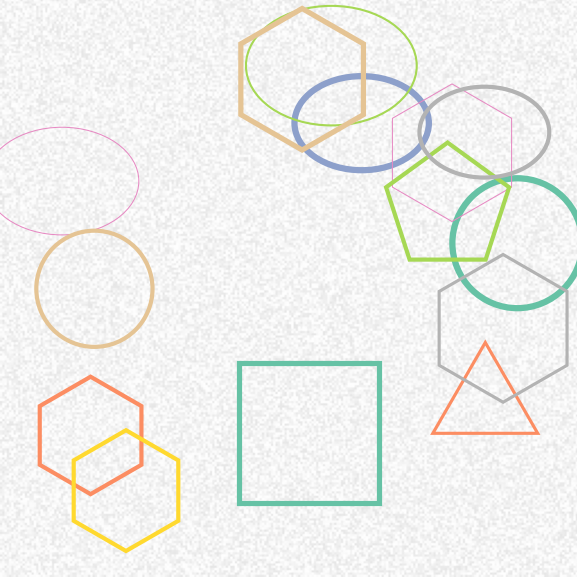[{"shape": "square", "thickness": 2.5, "radius": 0.61, "center": [0.535, 0.25]}, {"shape": "circle", "thickness": 3, "radius": 0.56, "center": [0.896, 0.578]}, {"shape": "triangle", "thickness": 1.5, "radius": 0.52, "center": [0.84, 0.301]}, {"shape": "hexagon", "thickness": 2, "radius": 0.51, "center": [0.157, 0.245]}, {"shape": "oval", "thickness": 3, "radius": 0.58, "center": [0.626, 0.786]}, {"shape": "oval", "thickness": 0.5, "radius": 0.67, "center": [0.107, 0.686]}, {"shape": "hexagon", "thickness": 0.5, "radius": 0.6, "center": [0.783, 0.735]}, {"shape": "oval", "thickness": 1, "radius": 0.74, "center": [0.574, 0.885]}, {"shape": "pentagon", "thickness": 2, "radius": 0.56, "center": [0.775, 0.64]}, {"shape": "hexagon", "thickness": 2, "radius": 0.52, "center": [0.218, 0.15]}, {"shape": "hexagon", "thickness": 2.5, "radius": 0.61, "center": [0.523, 0.862]}, {"shape": "circle", "thickness": 2, "radius": 0.5, "center": [0.163, 0.499]}, {"shape": "oval", "thickness": 2, "radius": 0.56, "center": [0.839, 0.77]}, {"shape": "hexagon", "thickness": 1.5, "radius": 0.64, "center": [0.871, 0.431]}]